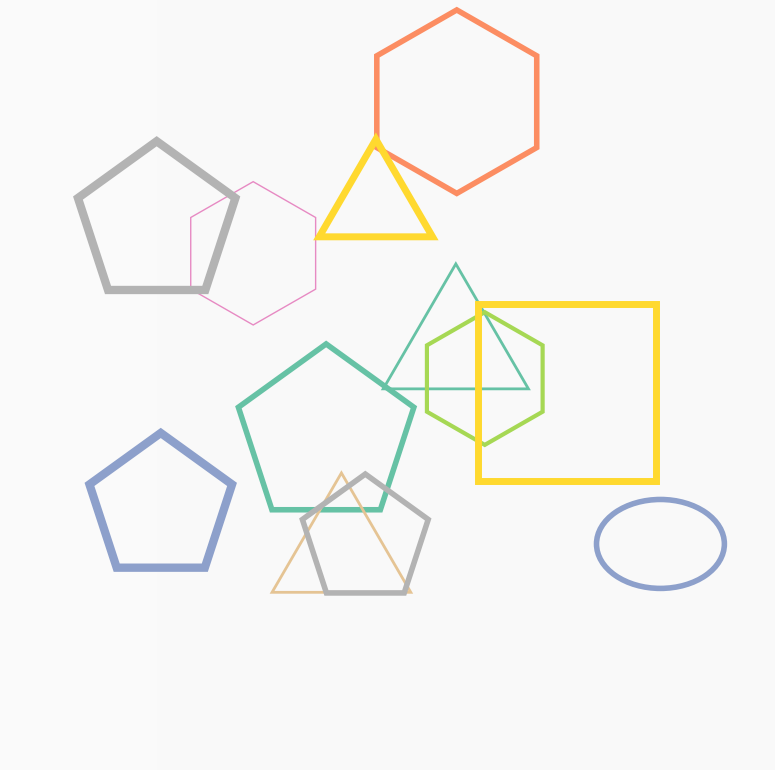[{"shape": "pentagon", "thickness": 2, "radius": 0.6, "center": [0.421, 0.434]}, {"shape": "triangle", "thickness": 1, "radius": 0.54, "center": [0.588, 0.549]}, {"shape": "hexagon", "thickness": 2, "radius": 0.6, "center": [0.589, 0.868]}, {"shape": "pentagon", "thickness": 3, "radius": 0.48, "center": [0.207, 0.341]}, {"shape": "oval", "thickness": 2, "radius": 0.41, "center": [0.852, 0.294]}, {"shape": "hexagon", "thickness": 0.5, "radius": 0.47, "center": [0.327, 0.671]}, {"shape": "hexagon", "thickness": 1.5, "radius": 0.43, "center": [0.626, 0.508]}, {"shape": "triangle", "thickness": 2.5, "radius": 0.42, "center": [0.485, 0.735]}, {"shape": "square", "thickness": 2.5, "radius": 0.57, "center": [0.731, 0.49]}, {"shape": "triangle", "thickness": 1, "radius": 0.52, "center": [0.441, 0.282]}, {"shape": "pentagon", "thickness": 3, "radius": 0.53, "center": [0.202, 0.71]}, {"shape": "pentagon", "thickness": 2, "radius": 0.43, "center": [0.471, 0.299]}]